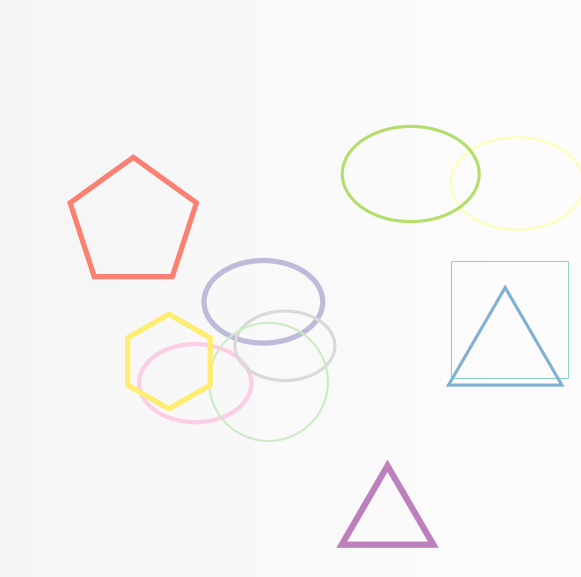[{"shape": "square", "thickness": 0.5, "radius": 0.51, "center": [0.877, 0.446]}, {"shape": "oval", "thickness": 1, "radius": 0.57, "center": [0.89, 0.681]}, {"shape": "oval", "thickness": 2.5, "radius": 0.51, "center": [0.453, 0.477]}, {"shape": "pentagon", "thickness": 2.5, "radius": 0.57, "center": [0.229, 0.613]}, {"shape": "triangle", "thickness": 1.5, "radius": 0.56, "center": [0.869, 0.389]}, {"shape": "oval", "thickness": 1.5, "radius": 0.59, "center": [0.707, 0.698]}, {"shape": "oval", "thickness": 2, "radius": 0.48, "center": [0.336, 0.336]}, {"shape": "oval", "thickness": 1.5, "radius": 0.43, "center": [0.49, 0.4]}, {"shape": "triangle", "thickness": 3, "radius": 0.46, "center": [0.667, 0.101]}, {"shape": "circle", "thickness": 1, "radius": 0.51, "center": [0.462, 0.338]}, {"shape": "hexagon", "thickness": 2.5, "radius": 0.41, "center": [0.291, 0.373]}]